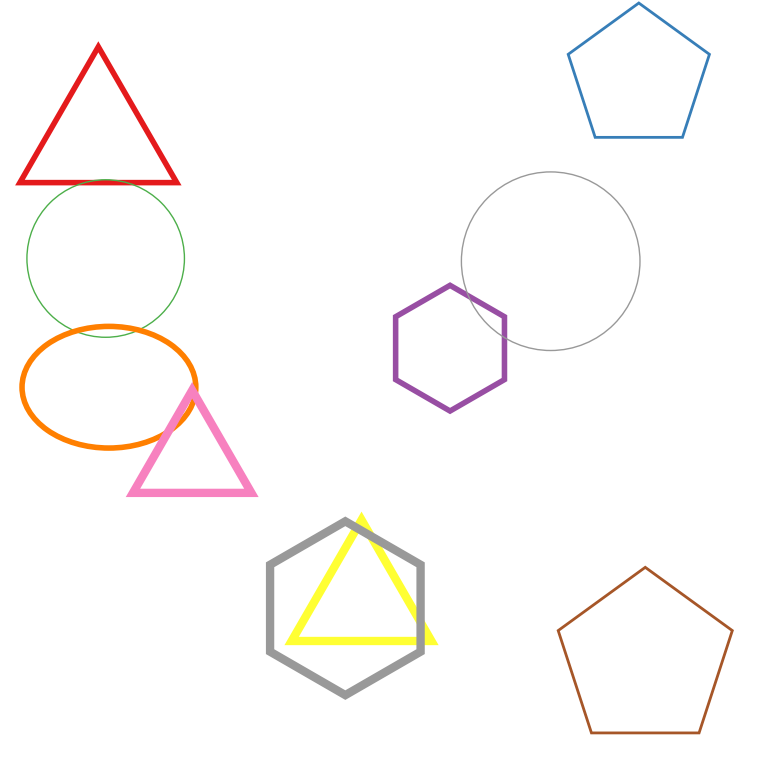[{"shape": "triangle", "thickness": 2, "radius": 0.59, "center": [0.128, 0.822]}, {"shape": "pentagon", "thickness": 1, "radius": 0.48, "center": [0.83, 0.9]}, {"shape": "circle", "thickness": 0.5, "radius": 0.51, "center": [0.137, 0.664]}, {"shape": "hexagon", "thickness": 2, "radius": 0.41, "center": [0.584, 0.548]}, {"shape": "oval", "thickness": 2, "radius": 0.56, "center": [0.141, 0.497]}, {"shape": "triangle", "thickness": 3, "radius": 0.52, "center": [0.47, 0.22]}, {"shape": "pentagon", "thickness": 1, "radius": 0.59, "center": [0.838, 0.144]}, {"shape": "triangle", "thickness": 3, "radius": 0.44, "center": [0.25, 0.404]}, {"shape": "hexagon", "thickness": 3, "radius": 0.56, "center": [0.448, 0.21]}, {"shape": "circle", "thickness": 0.5, "radius": 0.58, "center": [0.715, 0.661]}]